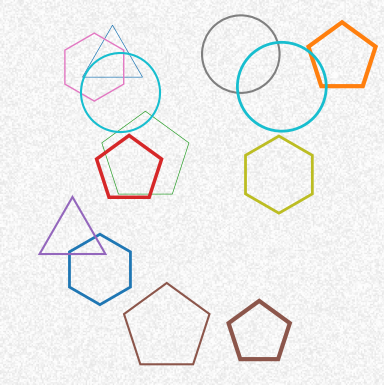[{"shape": "hexagon", "thickness": 2, "radius": 0.46, "center": [0.26, 0.3]}, {"shape": "triangle", "thickness": 0.5, "radius": 0.45, "center": [0.292, 0.845]}, {"shape": "pentagon", "thickness": 3, "radius": 0.46, "center": [0.888, 0.85]}, {"shape": "pentagon", "thickness": 0.5, "radius": 0.59, "center": [0.378, 0.592]}, {"shape": "pentagon", "thickness": 2.5, "radius": 0.44, "center": [0.335, 0.559]}, {"shape": "triangle", "thickness": 1.5, "radius": 0.49, "center": [0.188, 0.39]}, {"shape": "pentagon", "thickness": 3, "radius": 0.42, "center": [0.673, 0.135]}, {"shape": "pentagon", "thickness": 1.5, "radius": 0.58, "center": [0.433, 0.148]}, {"shape": "hexagon", "thickness": 1, "radius": 0.44, "center": [0.245, 0.826]}, {"shape": "circle", "thickness": 1.5, "radius": 0.5, "center": [0.625, 0.859]}, {"shape": "hexagon", "thickness": 2, "radius": 0.5, "center": [0.724, 0.546]}, {"shape": "circle", "thickness": 2, "radius": 0.58, "center": [0.732, 0.775]}, {"shape": "circle", "thickness": 1.5, "radius": 0.51, "center": [0.313, 0.76]}]